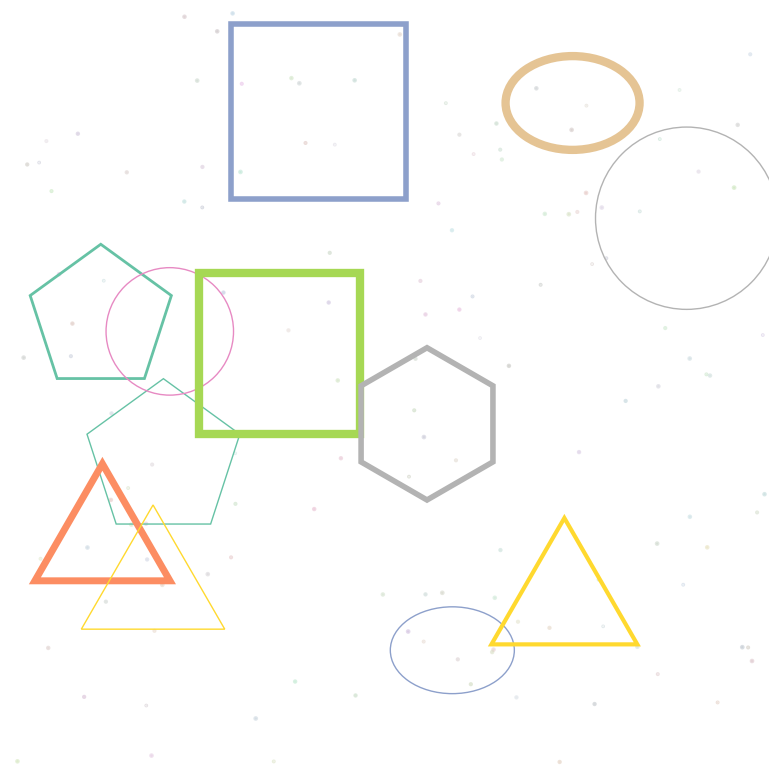[{"shape": "pentagon", "thickness": 0.5, "radius": 0.52, "center": [0.212, 0.404]}, {"shape": "pentagon", "thickness": 1, "radius": 0.48, "center": [0.131, 0.586]}, {"shape": "triangle", "thickness": 2.5, "radius": 0.51, "center": [0.133, 0.296]}, {"shape": "square", "thickness": 2, "radius": 0.57, "center": [0.414, 0.855]}, {"shape": "oval", "thickness": 0.5, "radius": 0.4, "center": [0.587, 0.156]}, {"shape": "circle", "thickness": 0.5, "radius": 0.41, "center": [0.22, 0.57]}, {"shape": "square", "thickness": 3, "radius": 0.52, "center": [0.363, 0.541]}, {"shape": "triangle", "thickness": 0.5, "radius": 0.54, "center": [0.199, 0.237]}, {"shape": "triangle", "thickness": 1.5, "radius": 0.55, "center": [0.733, 0.218]}, {"shape": "oval", "thickness": 3, "radius": 0.44, "center": [0.744, 0.866]}, {"shape": "hexagon", "thickness": 2, "radius": 0.49, "center": [0.555, 0.45]}, {"shape": "circle", "thickness": 0.5, "radius": 0.59, "center": [0.892, 0.717]}]